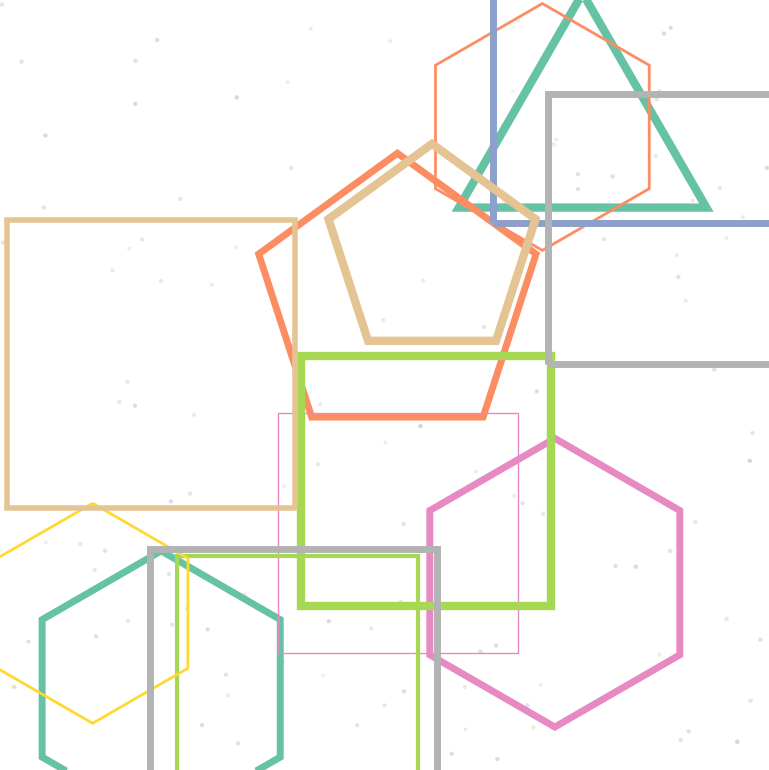[{"shape": "triangle", "thickness": 3, "radius": 0.93, "center": [0.757, 0.823]}, {"shape": "hexagon", "thickness": 2.5, "radius": 0.89, "center": [0.209, 0.106]}, {"shape": "pentagon", "thickness": 2.5, "radius": 0.95, "center": [0.516, 0.612]}, {"shape": "hexagon", "thickness": 1, "radius": 0.8, "center": [0.704, 0.835]}, {"shape": "square", "thickness": 2.5, "radius": 0.94, "center": [0.828, 0.898]}, {"shape": "hexagon", "thickness": 2.5, "radius": 0.94, "center": [0.721, 0.243]}, {"shape": "square", "thickness": 0.5, "radius": 0.78, "center": [0.517, 0.308]}, {"shape": "square", "thickness": 3, "radius": 0.81, "center": [0.554, 0.376]}, {"shape": "square", "thickness": 1.5, "radius": 0.78, "center": [0.386, 0.122]}, {"shape": "hexagon", "thickness": 1, "radius": 0.71, "center": [0.12, 0.204]}, {"shape": "square", "thickness": 2, "radius": 0.94, "center": [0.196, 0.527]}, {"shape": "pentagon", "thickness": 3, "radius": 0.71, "center": [0.561, 0.672]}, {"shape": "square", "thickness": 2.5, "radius": 0.93, "center": [0.381, 0.1]}, {"shape": "square", "thickness": 2.5, "radius": 0.88, "center": [0.888, 0.703]}]